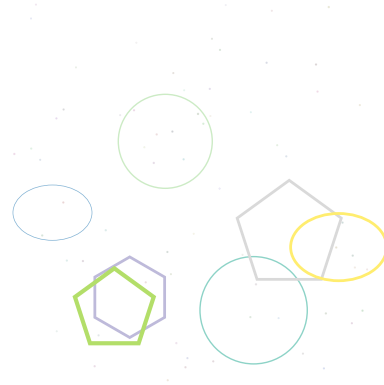[{"shape": "circle", "thickness": 1, "radius": 0.7, "center": [0.659, 0.194]}, {"shape": "hexagon", "thickness": 2, "radius": 0.52, "center": [0.337, 0.228]}, {"shape": "oval", "thickness": 0.5, "radius": 0.51, "center": [0.136, 0.448]}, {"shape": "pentagon", "thickness": 3, "radius": 0.54, "center": [0.297, 0.195]}, {"shape": "pentagon", "thickness": 2, "radius": 0.71, "center": [0.751, 0.389]}, {"shape": "circle", "thickness": 1, "radius": 0.61, "center": [0.429, 0.633]}, {"shape": "oval", "thickness": 2, "radius": 0.62, "center": [0.88, 0.358]}]